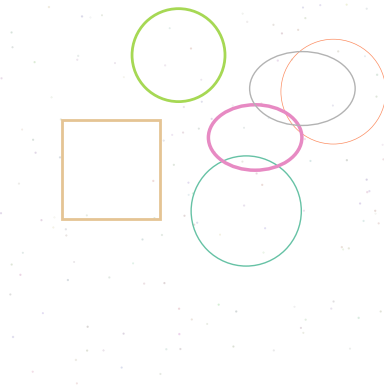[{"shape": "circle", "thickness": 1, "radius": 0.72, "center": [0.64, 0.452]}, {"shape": "circle", "thickness": 0.5, "radius": 0.68, "center": [0.866, 0.762]}, {"shape": "oval", "thickness": 2.5, "radius": 0.61, "center": [0.663, 0.643]}, {"shape": "circle", "thickness": 2, "radius": 0.6, "center": [0.464, 0.857]}, {"shape": "square", "thickness": 2, "radius": 0.64, "center": [0.288, 0.56]}, {"shape": "oval", "thickness": 1, "radius": 0.69, "center": [0.785, 0.77]}]